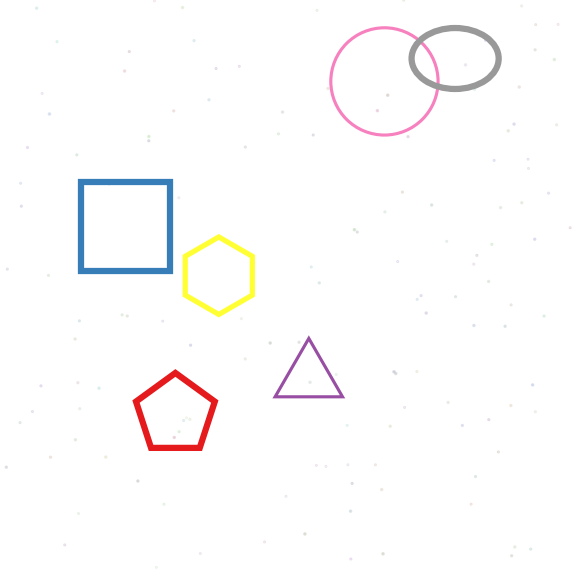[{"shape": "pentagon", "thickness": 3, "radius": 0.36, "center": [0.304, 0.282]}, {"shape": "square", "thickness": 3, "radius": 0.38, "center": [0.217, 0.607]}, {"shape": "triangle", "thickness": 1.5, "radius": 0.34, "center": [0.535, 0.346]}, {"shape": "hexagon", "thickness": 2.5, "radius": 0.34, "center": [0.379, 0.522]}, {"shape": "circle", "thickness": 1.5, "radius": 0.46, "center": [0.666, 0.858]}, {"shape": "oval", "thickness": 3, "radius": 0.38, "center": [0.788, 0.898]}]